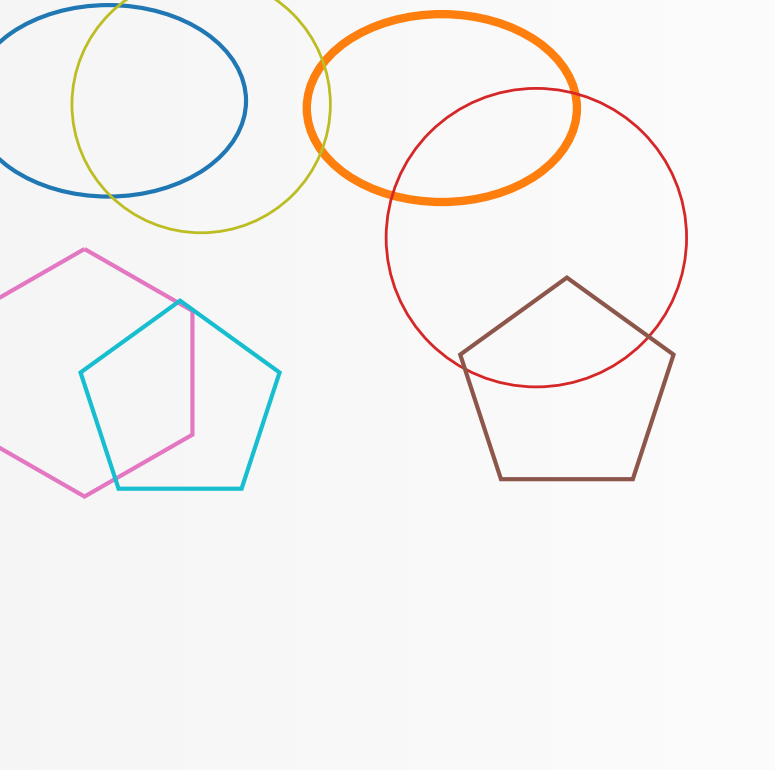[{"shape": "oval", "thickness": 1.5, "radius": 0.89, "center": [0.14, 0.869]}, {"shape": "oval", "thickness": 3, "radius": 0.87, "center": [0.57, 0.86]}, {"shape": "circle", "thickness": 1, "radius": 0.97, "center": [0.692, 0.691]}, {"shape": "pentagon", "thickness": 1.5, "radius": 0.72, "center": [0.731, 0.495]}, {"shape": "hexagon", "thickness": 1.5, "radius": 0.8, "center": [0.109, 0.516]}, {"shape": "circle", "thickness": 1, "radius": 0.83, "center": [0.26, 0.864]}, {"shape": "pentagon", "thickness": 1.5, "radius": 0.68, "center": [0.232, 0.475]}]